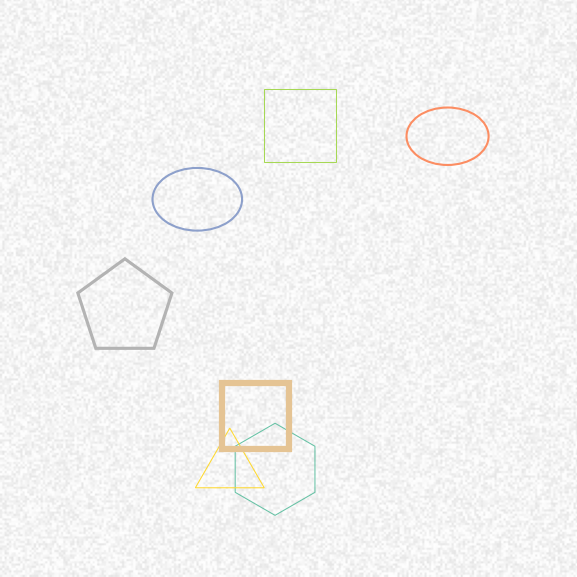[{"shape": "hexagon", "thickness": 0.5, "radius": 0.4, "center": [0.476, 0.187]}, {"shape": "oval", "thickness": 1, "radius": 0.36, "center": [0.775, 0.763]}, {"shape": "oval", "thickness": 1, "radius": 0.39, "center": [0.342, 0.654]}, {"shape": "square", "thickness": 0.5, "radius": 0.31, "center": [0.519, 0.782]}, {"shape": "triangle", "thickness": 0.5, "radius": 0.34, "center": [0.398, 0.189]}, {"shape": "square", "thickness": 3, "radius": 0.29, "center": [0.443, 0.279]}, {"shape": "pentagon", "thickness": 1.5, "radius": 0.43, "center": [0.216, 0.465]}]